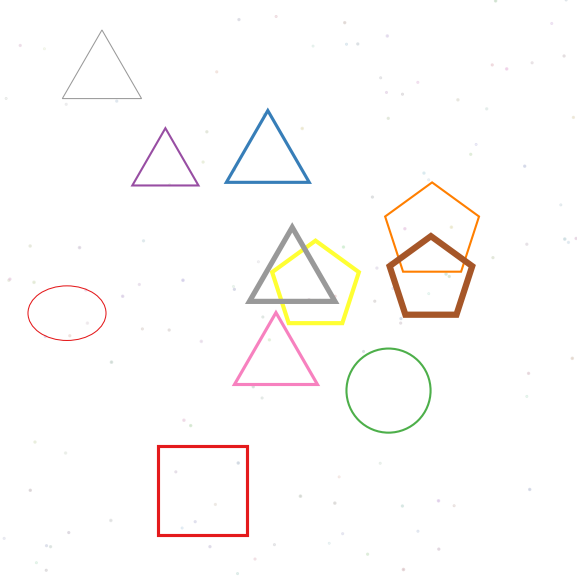[{"shape": "oval", "thickness": 0.5, "radius": 0.34, "center": [0.116, 0.457]}, {"shape": "square", "thickness": 1.5, "radius": 0.39, "center": [0.351, 0.15]}, {"shape": "triangle", "thickness": 1.5, "radius": 0.41, "center": [0.464, 0.725]}, {"shape": "circle", "thickness": 1, "radius": 0.36, "center": [0.673, 0.323]}, {"shape": "triangle", "thickness": 1, "radius": 0.33, "center": [0.286, 0.711]}, {"shape": "pentagon", "thickness": 1, "radius": 0.43, "center": [0.748, 0.598]}, {"shape": "pentagon", "thickness": 2, "radius": 0.39, "center": [0.546, 0.503]}, {"shape": "pentagon", "thickness": 3, "radius": 0.38, "center": [0.746, 0.515]}, {"shape": "triangle", "thickness": 1.5, "radius": 0.41, "center": [0.478, 0.375]}, {"shape": "triangle", "thickness": 2.5, "radius": 0.43, "center": [0.506, 0.52]}, {"shape": "triangle", "thickness": 0.5, "radius": 0.4, "center": [0.177, 0.868]}]